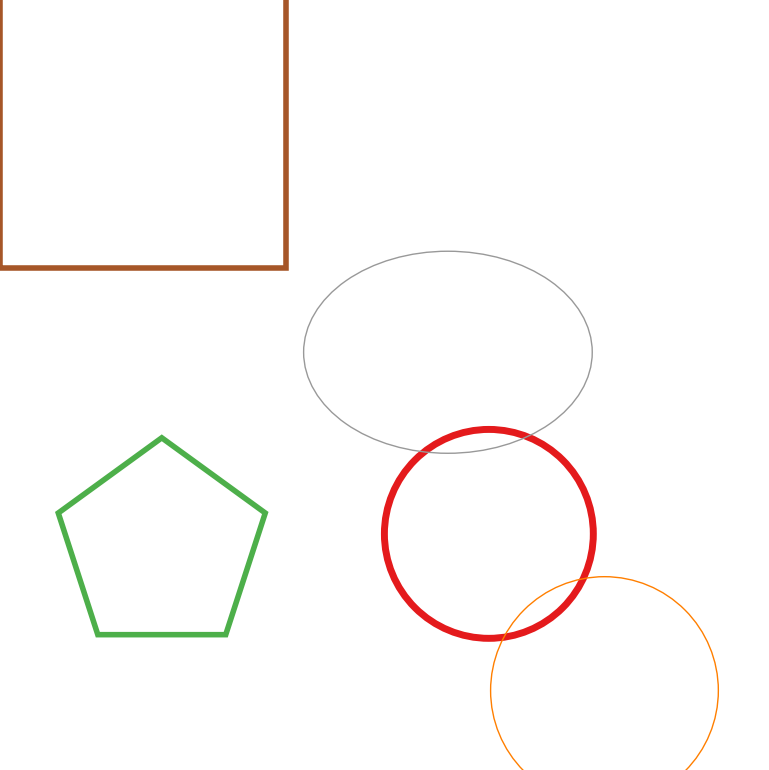[{"shape": "circle", "thickness": 2.5, "radius": 0.68, "center": [0.635, 0.307]}, {"shape": "pentagon", "thickness": 2, "radius": 0.71, "center": [0.21, 0.29]}, {"shape": "circle", "thickness": 0.5, "radius": 0.74, "center": [0.785, 0.103]}, {"shape": "square", "thickness": 2, "radius": 0.93, "center": [0.186, 0.837]}, {"shape": "oval", "thickness": 0.5, "radius": 0.94, "center": [0.582, 0.543]}]